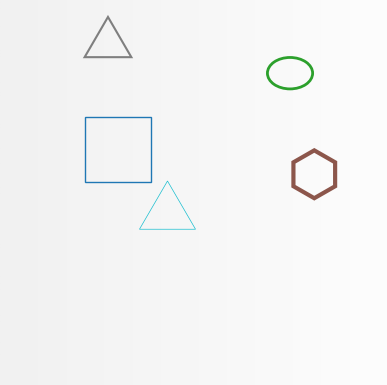[{"shape": "square", "thickness": 1, "radius": 0.42, "center": [0.305, 0.612]}, {"shape": "oval", "thickness": 2, "radius": 0.29, "center": [0.748, 0.81]}, {"shape": "hexagon", "thickness": 3, "radius": 0.31, "center": [0.811, 0.547]}, {"shape": "triangle", "thickness": 1.5, "radius": 0.35, "center": [0.279, 0.886]}, {"shape": "triangle", "thickness": 0.5, "radius": 0.42, "center": [0.432, 0.446]}]